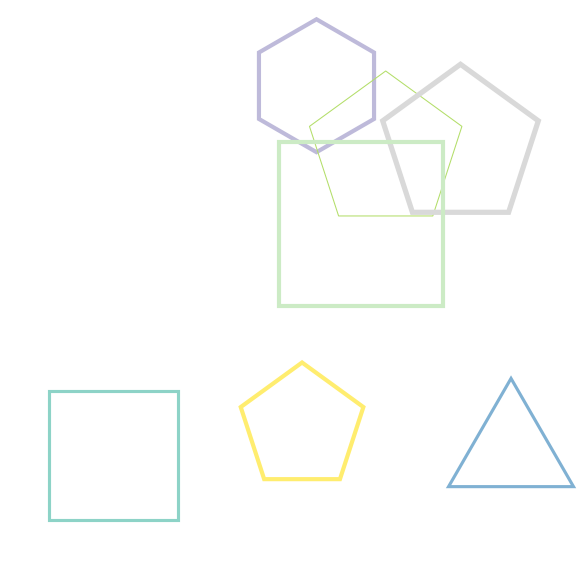[{"shape": "square", "thickness": 1.5, "radius": 0.56, "center": [0.197, 0.21]}, {"shape": "hexagon", "thickness": 2, "radius": 0.58, "center": [0.548, 0.851]}, {"shape": "triangle", "thickness": 1.5, "radius": 0.62, "center": [0.885, 0.219]}, {"shape": "pentagon", "thickness": 0.5, "radius": 0.69, "center": [0.668, 0.737]}, {"shape": "pentagon", "thickness": 2.5, "radius": 0.71, "center": [0.797, 0.746]}, {"shape": "square", "thickness": 2, "radius": 0.71, "center": [0.626, 0.611]}, {"shape": "pentagon", "thickness": 2, "radius": 0.56, "center": [0.523, 0.26]}]